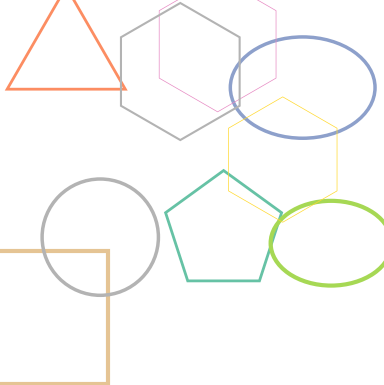[{"shape": "pentagon", "thickness": 2, "radius": 0.79, "center": [0.581, 0.399]}, {"shape": "triangle", "thickness": 2, "radius": 0.89, "center": [0.172, 0.857]}, {"shape": "oval", "thickness": 2.5, "radius": 0.94, "center": [0.786, 0.772]}, {"shape": "hexagon", "thickness": 0.5, "radius": 0.88, "center": [0.565, 0.885]}, {"shape": "oval", "thickness": 3, "radius": 0.79, "center": [0.86, 0.368]}, {"shape": "hexagon", "thickness": 0.5, "radius": 0.81, "center": [0.734, 0.586]}, {"shape": "square", "thickness": 3, "radius": 0.86, "center": [0.106, 0.175]}, {"shape": "hexagon", "thickness": 1.5, "radius": 0.89, "center": [0.468, 0.814]}, {"shape": "circle", "thickness": 2.5, "radius": 0.76, "center": [0.26, 0.384]}]